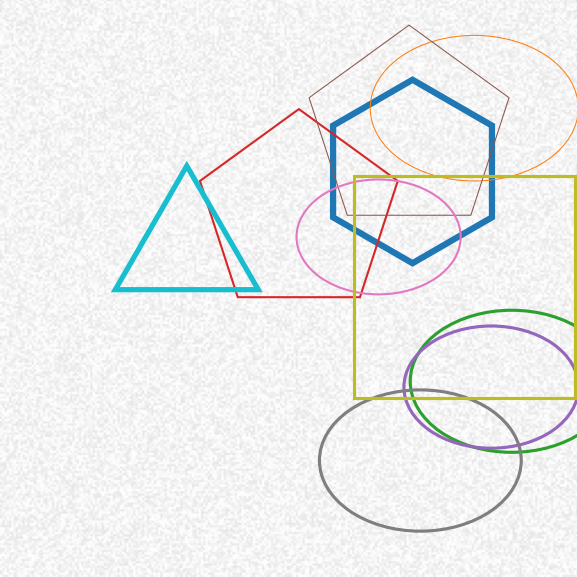[{"shape": "hexagon", "thickness": 3, "radius": 0.79, "center": [0.714, 0.702]}, {"shape": "oval", "thickness": 0.5, "radius": 0.9, "center": [0.821, 0.812]}, {"shape": "oval", "thickness": 1.5, "radius": 0.88, "center": [0.886, 0.339]}, {"shape": "pentagon", "thickness": 1, "radius": 0.9, "center": [0.518, 0.63]}, {"shape": "oval", "thickness": 1.5, "radius": 0.76, "center": [0.851, 0.329]}, {"shape": "pentagon", "thickness": 0.5, "radius": 0.91, "center": [0.708, 0.774]}, {"shape": "oval", "thickness": 1, "radius": 0.71, "center": [0.656, 0.589]}, {"shape": "oval", "thickness": 1.5, "radius": 0.87, "center": [0.728, 0.202]}, {"shape": "square", "thickness": 1.5, "radius": 0.96, "center": [0.804, 0.502]}, {"shape": "triangle", "thickness": 2.5, "radius": 0.71, "center": [0.323, 0.569]}]